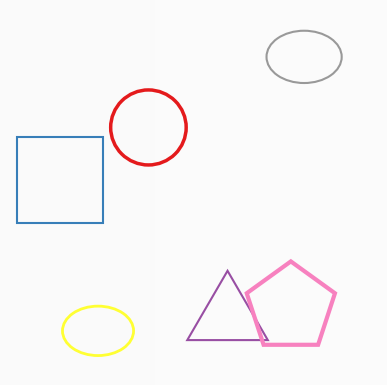[{"shape": "circle", "thickness": 2.5, "radius": 0.49, "center": [0.383, 0.669]}, {"shape": "square", "thickness": 1.5, "radius": 0.56, "center": [0.154, 0.533]}, {"shape": "triangle", "thickness": 1.5, "radius": 0.6, "center": [0.587, 0.177]}, {"shape": "oval", "thickness": 2, "radius": 0.46, "center": [0.253, 0.141]}, {"shape": "pentagon", "thickness": 3, "radius": 0.6, "center": [0.751, 0.201]}, {"shape": "oval", "thickness": 1.5, "radius": 0.49, "center": [0.785, 0.852]}]